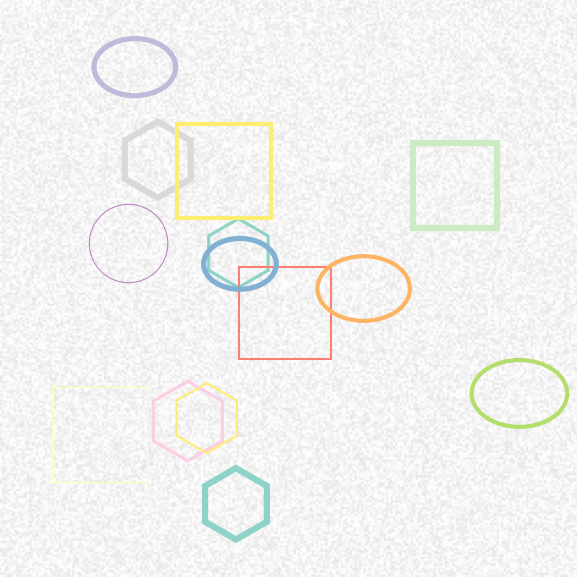[{"shape": "hexagon", "thickness": 1.5, "radius": 0.3, "center": [0.413, 0.561]}, {"shape": "hexagon", "thickness": 3, "radius": 0.31, "center": [0.409, 0.127]}, {"shape": "square", "thickness": 0.5, "radius": 0.41, "center": [0.172, 0.246]}, {"shape": "oval", "thickness": 2.5, "radius": 0.35, "center": [0.233, 0.883]}, {"shape": "square", "thickness": 1, "radius": 0.4, "center": [0.493, 0.456]}, {"shape": "oval", "thickness": 2.5, "radius": 0.31, "center": [0.415, 0.542]}, {"shape": "oval", "thickness": 2, "radius": 0.4, "center": [0.63, 0.499]}, {"shape": "oval", "thickness": 2, "radius": 0.41, "center": [0.899, 0.318]}, {"shape": "hexagon", "thickness": 1.5, "radius": 0.34, "center": [0.325, 0.27]}, {"shape": "hexagon", "thickness": 3, "radius": 0.33, "center": [0.273, 0.723]}, {"shape": "circle", "thickness": 0.5, "radius": 0.34, "center": [0.223, 0.577]}, {"shape": "square", "thickness": 3, "radius": 0.36, "center": [0.788, 0.678]}, {"shape": "square", "thickness": 2, "radius": 0.41, "center": [0.388, 0.703]}, {"shape": "hexagon", "thickness": 1, "radius": 0.3, "center": [0.358, 0.275]}]